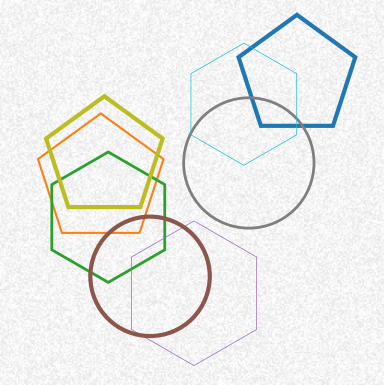[{"shape": "pentagon", "thickness": 3, "radius": 0.8, "center": [0.771, 0.802]}, {"shape": "pentagon", "thickness": 1.5, "radius": 0.86, "center": [0.262, 0.534]}, {"shape": "hexagon", "thickness": 2, "radius": 0.85, "center": [0.281, 0.436]}, {"shape": "hexagon", "thickness": 0.5, "radius": 0.94, "center": [0.504, 0.238]}, {"shape": "circle", "thickness": 3, "radius": 0.78, "center": [0.39, 0.282]}, {"shape": "circle", "thickness": 2, "radius": 0.85, "center": [0.646, 0.577]}, {"shape": "pentagon", "thickness": 3, "radius": 0.8, "center": [0.271, 0.591]}, {"shape": "hexagon", "thickness": 0.5, "radius": 0.79, "center": [0.633, 0.729]}]